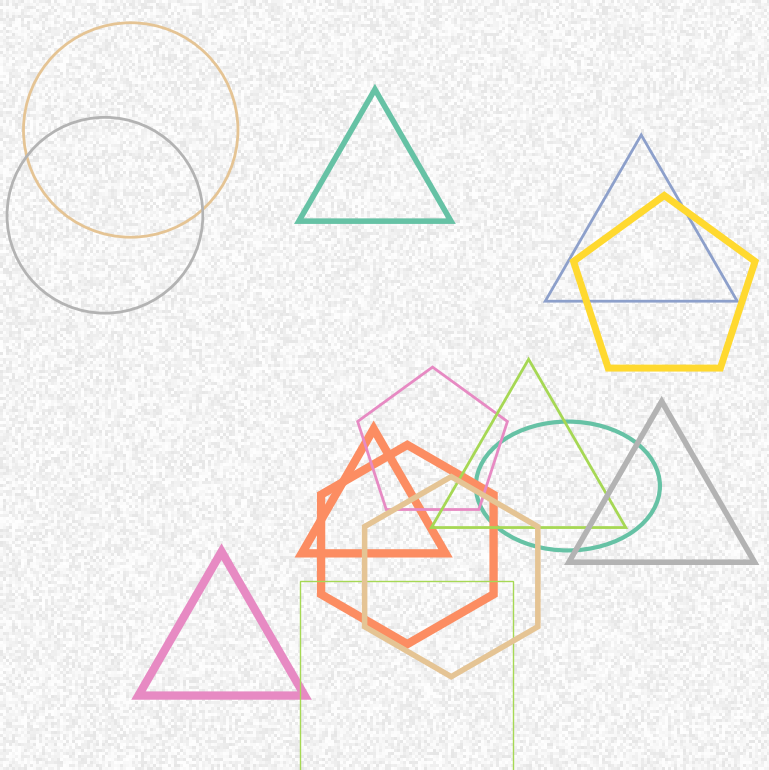[{"shape": "triangle", "thickness": 2, "radius": 0.57, "center": [0.487, 0.77]}, {"shape": "oval", "thickness": 1.5, "radius": 0.6, "center": [0.738, 0.369]}, {"shape": "triangle", "thickness": 3, "radius": 0.54, "center": [0.485, 0.335]}, {"shape": "hexagon", "thickness": 3, "radius": 0.65, "center": [0.529, 0.293]}, {"shape": "triangle", "thickness": 1, "radius": 0.72, "center": [0.833, 0.681]}, {"shape": "pentagon", "thickness": 1, "radius": 0.51, "center": [0.562, 0.421]}, {"shape": "triangle", "thickness": 3, "radius": 0.62, "center": [0.288, 0.159]}, {"shape": "square", "thickness": 0.5, "radius": 0.69, "center": [0.528, 0.108]}, {"shape": "triangle", "thickness": 1, "radius": 0.73, "center": [0.686, 0.388]}, {"shape": "pentagon", "thickness": 2.5, "radius": 0.62, "center": [0.863, 0.622]}, {"shape": "circle", "thickness": 1, "radius": 0.7, "center": [0.17, 0.831]}, {"shape": "hexagon", "thickness": 2, "radius": 0.65, "center": [0.586, 0.251]}, {"shape": "circle", "thickness": 1, "radius": 0.64, "center": [0.136, 0.72]}, {"shape": "triangle", "thickness": 2, "radius": 0.7, "center": [0.859, 0.339]}]